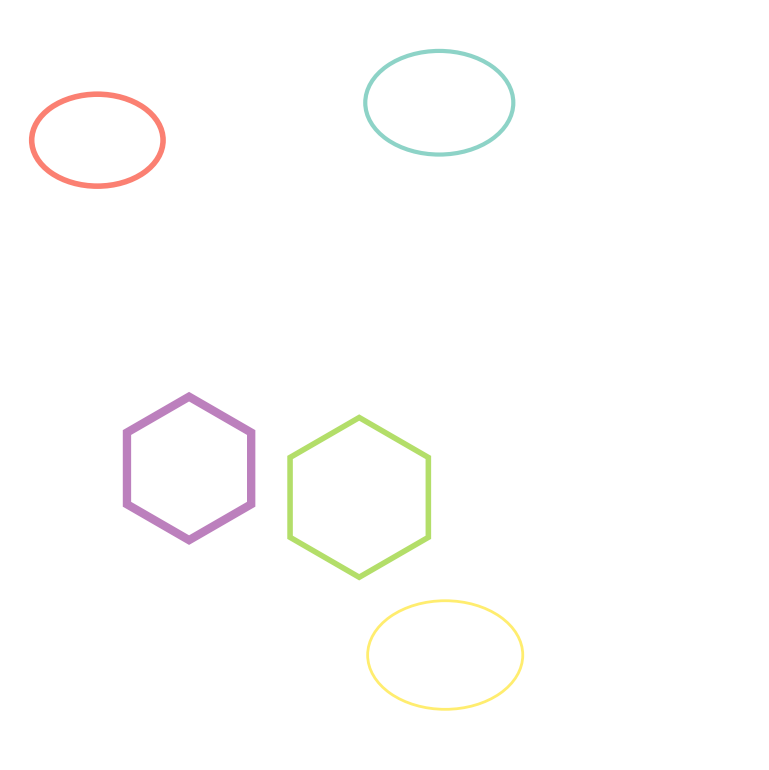[{"shape": "oval", "thickness": 1.5, "radius": 0.48, "center": [0.57, 0.867]}, {"shape": "oval", "thickness": 2, "radius": 0.43, "center": [0.126, 0.818]}, {"shape": "hexagon", "thickness": 2, "radius": 0.52, "center": [0.467, 0.354]}, {"shape": "hexagon", "thickness": 3, "radius": 0.47, "center": [0.246, 0.392]}, {"shape": "oval", "thickness": 1, "radius": 0.5, "center": [0.578, 0.149]}]